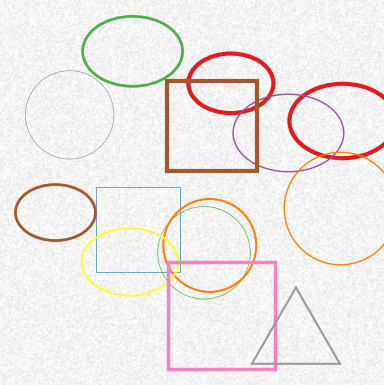[{"shape": "oval", "thickness": 3, "radius": 0.55, "center": [0.6, 0.784]}, {"shape": "oval", "thickness": 3, "radius": 0.69, "center": [0.89, 0.686]}, {"shape": "square", "thickness": 0.5, "radius": 0.55, "center": [0.358, 0.404]}, {"shape": "circle", "thickness": 0.5, "radius": 0.6, "center": [0.53, 0.343]}, {"shape": "oval", "thickness": 2, "radius": 0.65, "center": [0.344, 0.867]}, {"shape": "oval", "thickness": 1, "radius": 0.72, "center": [0.749, 0.655]}, {"shape": "circle", "thickness": 1, "radius": 0.73, "center": [0.884, 0.458]}, {"shape": "circle", "thickness": 1.5, "radius": 0.6, "center": [0.545, 0.362]}, {"shape": "oval", "thickness": 1.5, "radius": 0.63, "center": [0.337, 0.32]}, {"shape": "square", "thickness": 3, "radius": 0.58, "center": [0.551, 0.672]}, {"shape": "oval", "thickness": 2, "radius": 0.52, "center": [0.144, 0.448]}, {"shape": "square", "thickness": 2.5, "radius": 0.7, "center": [0.575, 0.181]}, {"shape": "triangle", "thickness": 1.5, "radius": 0.66, "center": [0.769, 0.121]}, {"shape": "circle", "thickness": 0.5, "radius": 0.57, "center": [0.181, 0.702]}]